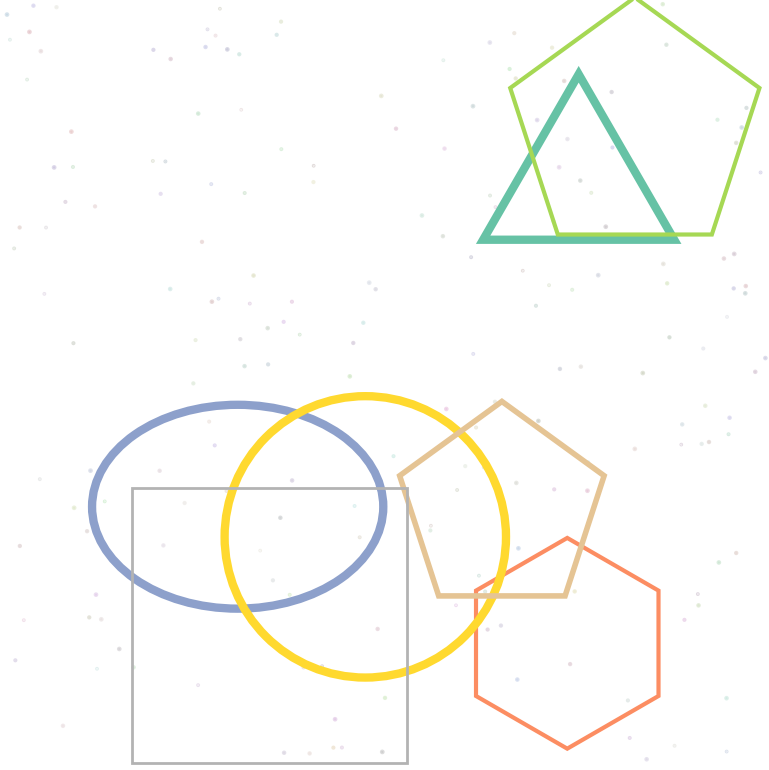[{"shape": "triangle", "thickness": 3, "radius": 0.72, "center": [0.752, 0.76]}, {"shape": "hexagon", "thickness": 1.5, "radius": 0.68, "center": [0.737, 0.165]}, {"shape": "oval", "thickness": 3, "radius": 0.95, "center": [0.309, 0.342]}, {"shape": "pentagon", "thickness": 1.5, "radius": 0.85, "center": [0.824, 0.833]}, {"shape": "circle", "thickness": 3, "radius": 0.91, "center": [0.474, 0.303]}, {"shape": "pentagon", "thickness": 2, "radius": 0.7, "center": [0.652, 0.339]}, {"shape": "square", "thickness": 1, "radius": 0.89, "center": [0.35, 0.187]}]